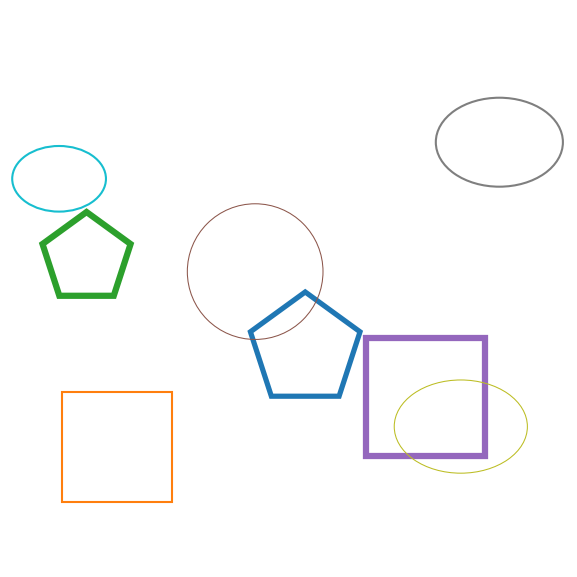[{"shape": "pentagon", "thickness": 2.5, "radius": 0.5, "center": [0.529, 0.394]}, {"shape": "square", "thickness": 1, "radius": 0.47, "center": [0.202, 0.225]}, {"shape": "pentagon", "thickness": 3, "radius": 0.4, "center": [0.15, 0.552]}, {"shape": "square", "thickness": 3, "radius": 0.51, "center": [0.737, 0.311]}, {"shape": "circle", "thickness": 0.5, "radius": 0.59, "center": [0.442, 0.529]}, {"shape": "oval", "thickness": 1, "radius": 0.55, "center": [0.865, 0.753]}, {"shape": "oval", "thickness": 0.5, "radius": 0.58, "center": [0.798, 0.26]}, {"shape": "oval", "thickness": 1, "radius": 0.41, "center": [0.102, 0.69]}]